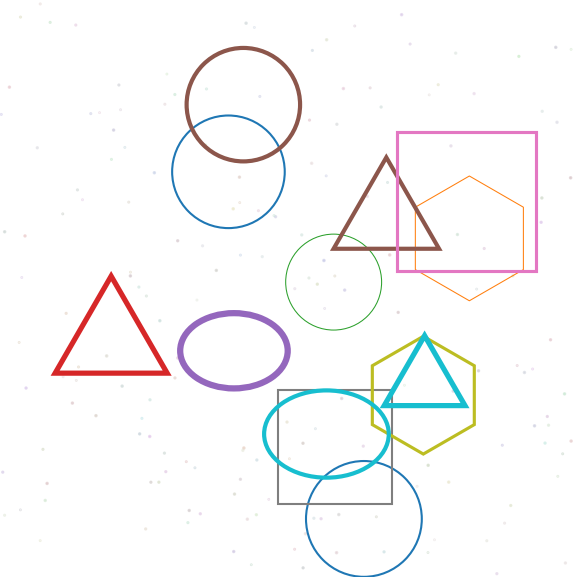[{"shape": "circle", "thickness": 1, "radius": 0.49, "center": [0.396, 0.702]}, {"shape": "circle", "thickness": 1, "radius": 0.5, "center": [0.63, 0.101]}, {"shape": "hexagon", "thickness": 0.5, "radius": 0.54, "center": [0.813, 0.586]}, {"shape": "circle", "thickness": 0.5, "radius": 0.42, "center": [0.578, 0.511]}, {"shape": "triangle", "thickness": 2.5, "radius": 0.56, "center": [0.192, 0.409]}, {"shape": "oval", "thickness": 3, "radius": 0.47, "center": [0.405, 0.392]}, {"shape": "circle", "thickness": 2, "radius": 0.49, "center": [0.421, 0.818]}, {"shape": "triangle", "thickness": 2, "radius": 0.53, "center": [0.669, 0.621]}, {"shape": "square", "thickness": 1.5, "radius": 0.6, "center": [0.808, 0.65]}, {"shape": "square", "thickness": 1, "radius": 0.49, "center": [0.579, 0.225]}, {"shape": "hexagon", "thickness": 1.5, "radius": 0.51, "center": [0.733, 0.315]}, {"shape": "triangle", "thickness": 2.5, "radius": 0.4, "center": [0.735, 0.337]}, {"shape": "oval", "thickness": 2, "radius": 0.54, "center": [0.565, 0.248]}]